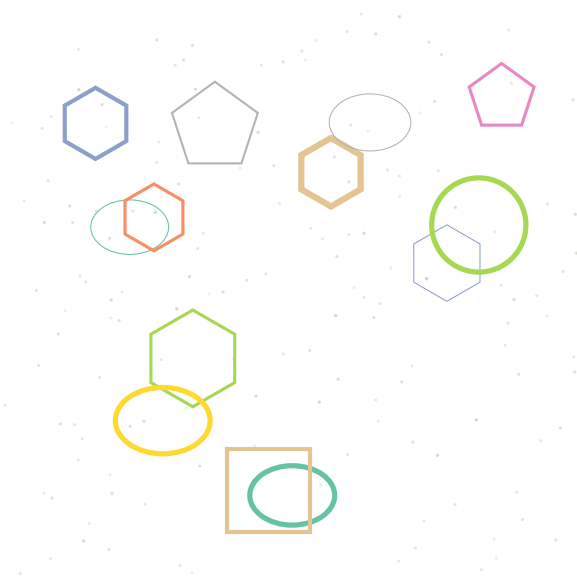[{"shape": "oval", "thickness": 0.5, "radius": 0.34, "center": [0.225, 0.606]}, {"shape": "oval", "thickness": 2.5, "radius": 0.37, "center": [0.506, 0.141]}, {"shape": "hexagon", "thickness": 1.5, "radius": 0.29, "center": [0.267, 0.623]}, {"shape": "hexagon", "thickness": 2, "radius": 0.31, "center": [0.165, 0.786]}, {"shape": "hexagon", "thickness": 0.5, "radius": 0.33, "center": [0.774, 0.544]}, {"shape": "pentagon", "thickness": 1.5, "radius": 0.3, "center": [0.869, 0.83]}, {"shape": "circle", "thickness": 2.5, "radius": 0.41, "center": [0.829, 0.61]}, {"shape": "hexagon", "thickness": 1.5, "radius": 0.42, "center": [0.334, 0.379]}, {"shape": "oval", "thickness": 2.5, "radius": 0.41, "center": [0.282, 0.271]}, {"shape": "square", "thickness": 2, "radius": 0.36, "center": [0.464, 0.149]}, {"shape": "hexagon", "thickness": 3, "radius": 0.3, "center": [0.573, 0.701]}, {"shape": "oval", "thickness": 0.5, "radius": 0.35, "center": [0.641, 0.787]}, {"shape": "pentagon", "thickness": 1, "radius": 0.39, "center": [0.372, 0.779]}]